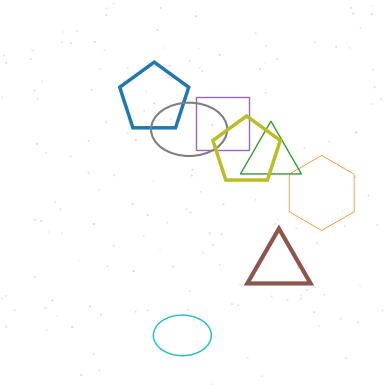[{"shape": "pentagon", "thickness": 2.5, "radius": 0.47, "center": [0.401, 0.744]}, {"shape": "hexagon", "thickness": 0.5, "radius": 0.49, "center": [0.836, 0.499]}, {"shape": "triangle", "thickness": 1, "radius": 0.46, "center": [0.704, 0.594]}, {"shape": "square", "thickness": 1, "radius": 0.34, "center": [0.579, 0.678]}, {"shape": "triangle", "thickness": 3, "radius": 0.47, "center": [0.725, 0.311]}, {"shape": "oval", "thickness": 1.5, "radius": 0.49, "center": [0.491, 0.664]}, {"shape": "pentagon", "thickness": 2.5, "radius": 0.46, "center": [0.641, 0.607]}, {"shape": "oval", "thickness": 1, "radius": 0.38, "center": [0.474, 0.129]}]